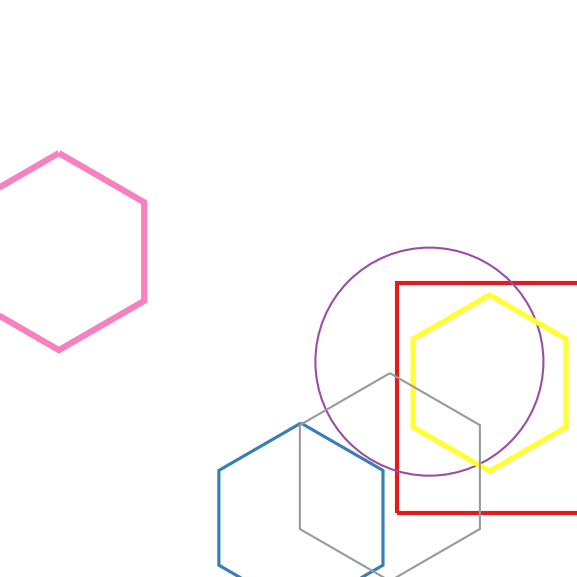[{"shape": "square", "thickness": 2, "radius": 1.0, "center": [0.886, 0.31]}, {"shape": "hexagon", "thickness": 1.5, "radius": 0.82, "center": [0.521, 0.102]}, {"shape": "circle", "thickness": 1, "radius": 0.99, "center": [0.744, 0.373]}, {"shape": "hexagon", "thickness": 2.5, "radius": 0.76, "center": [0.848, 0.336]}, {"shape": "hexagon", "thickness": 3, "radius": 0.85, "center": [0.102, 0.563]}, {"shape": "hexagon", "thickness": 1, "radius": 0.9, "center": [0.675, 0.173]}]